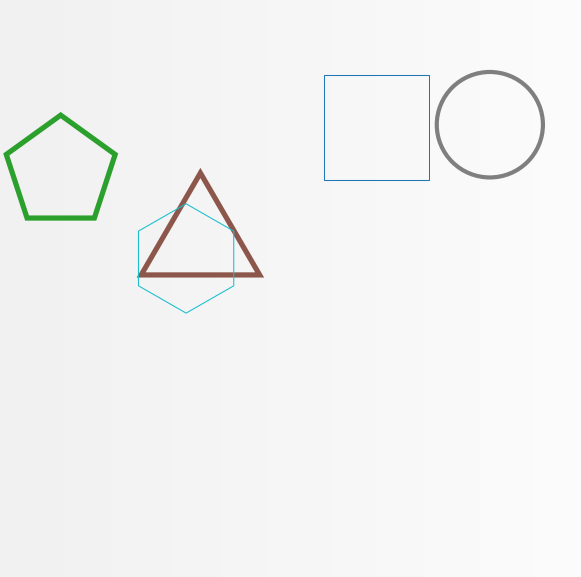[{"shape": "square", "thickness": 0.5, "radius": 0.45, "center": [0.648, 0.779]}, {"shape": "pentagon", "thickness": 2.5, "radius": 0.49, "center": [0.104, 0.701]}, {"shape": "triangle", "thickness": 2.5, "radius": 0.59, "center": [0.345, 0.582]}, {"shape": "circle", "thickness": 2, "radius": 0.46, "center": [0.843, 0.783]}, {"shape": "hexagon", "thickness": 0.5, "radius": 0.47, "center": [0.32, 0.552]}]